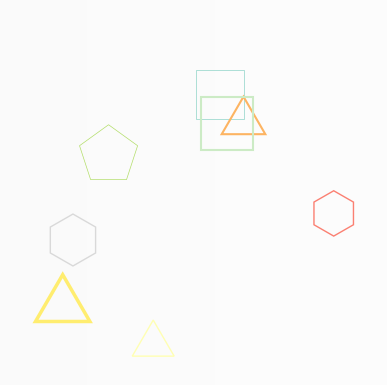[{"shape": "square", "thickness": 0.5, "radius": 0.31, "center": [0.567, 0.755]}, {"shape": "triangle", "thickness": 1, "radius": 0.31, "center": [0.395, 0.106]}, {"shape": "hexagon", "thickness": 1, "radius": 0.29, "center": [0.861, 0.446]}, {"shape": "triangle", "thickness": 1.5, "radius": 0.33, "center": [0.628, 0.684]}, {"shape": "pentagon", "thickness": 0.5, "radius": 0.39, "center": [0.28, 0.597]}, {"shape": "hexagon", "thickness": 1, "radius": 0.34, "center": [0.188, 0.377]}, {"shape": "square", "thickness": 1.5, "radius": 0.34, "center": [0.586, 0.68]}, {"shape": "triangle", "thickness": 2.5, "radius": 0.41, "center": [0.162, 0.205]}]